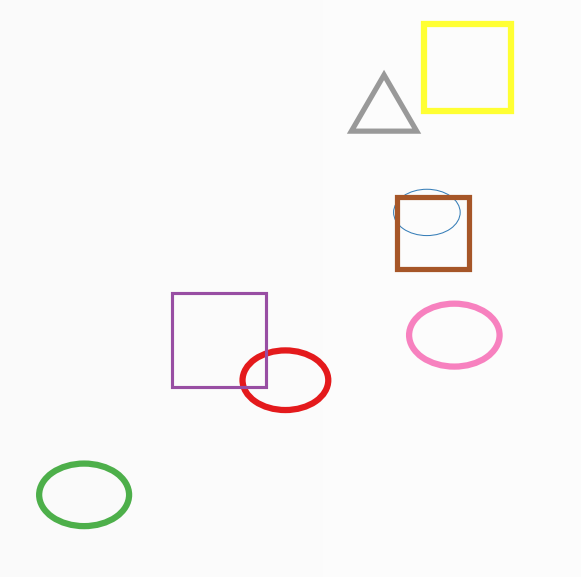[{"shape": "oval", "thickness": 3, "radius": 0.37, "center": [0.491, 0.341]}, {"shape": "oval", "thickness": 0.5, "radius": 0.29, "center": [0.734, 0.631]}, {"shape": "oval", "thickness": 3, "radius": 0.39, "center": [0.145, 0.142]}, {"shape": "square", "thickness": 1.5, "radius": 0.41, "center": [0.376, 0.411]}, {"shape": "square", "thickness": 3, "radius": 0.38, "center": [0.805, 0.882]}, {"shape": "square", "thickness": 2.5, "radius": 0.31, "center": [0.745, 0.595]}, {"shape": "oval", "thickness": 3, "radius": 0.39, "center": [0.782, 0.419]}, {"shape": "triangle", "thickness": 2.5, "radius": 0.32, "center": [0.661, 0.804]}]